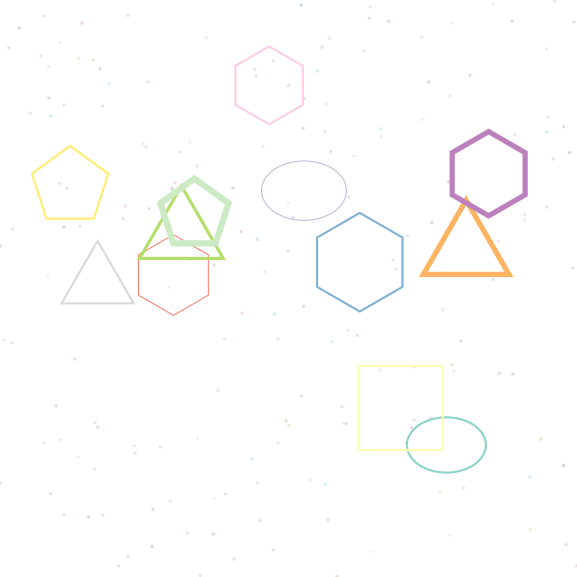[{"shape": "oval", "thickness": 1, "radius": 0.34, "center": [0.773, 0.229]}, {"shape": "square", "thickness": 1, "radius": 0.36, "center": [0.694, 0.293]}, {"shape": "oval", "thickness": 0.5, "radius": 0.37, "center": [0.526, 0.669]}, {"shape": "hexagon", "thickness": 0.5, "radius": 0.35, "center": [0.3, 0.523]}, {"shape": "hexagon", "thickness": 1, "radius": 0.43, "center": [0.623, 0.545]}, {"shape": "triangle", "thickness": 2.5, "radius": 0.43, "center": [0.807, 0.567]}, {"shape": "triangle", "thickness": 1.5, "radius": 0.42, "center": [0.314, 0.594]}, {"shape": "hexagon", "thickness": 1, "radius": 0.34, "center": [0.466, 0.851]}, {"shape": "triangle", "thickness": 1, "radius": 0.36, "center": [0.169, 0.51]}, {"shape": "hexagon", "thickness": 2.5, "radius": 0.36, "center": [0.846, 0.698]}, {"shape": "pentagon", "thickness": 3, "radius": 0.31, "center": [0.337, 0.628]}, {"shape": "pentagon", "thickness": 1, "radius": 0.35, "center": [0.121, 0.677]}]